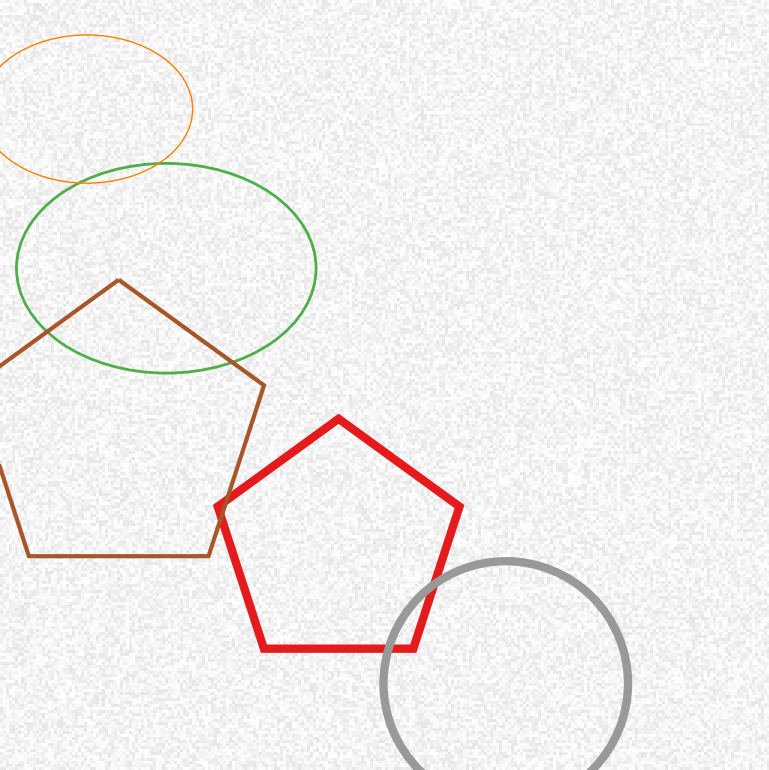[{"shape": "pentagon", "thickness": 3, "radius": 0.83, "center": [0.44, 0.291]}, {"shape": "oval", "thickness": 1, "radius": 0.97, "center": [0.216, 0.652]}, {"shape": "oval", "thickness": 0.5, "radius": 0.69, "center": [0.113, 0.858]}, {"shape": "pentagon", "thickness": 1.5, "radius": 0.99, "center": [0.154, 0.438]}, {"shape": "circle", "thickness": 3, "radius": 0.79, "center": [0.657, 0.112]}]